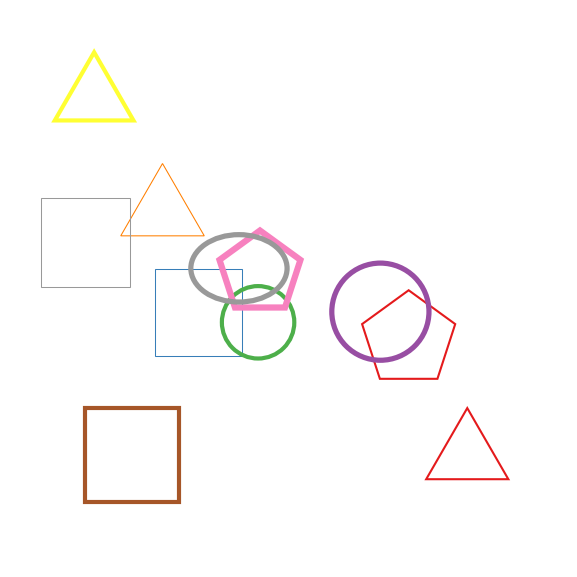[{"shape": "triangle", "thickness": 1, "radius": 0.41, "center": [0.809, 0.21]}, {"shape": "pentagon", "thickness": 1, "radius": 0.42, "center": [0.708, 0.412]}, {"shape": "square", "thickness": 0.5, "radius": 0.38, "center": [0.344, 0.458]}, {"shape": "circle", "thickness": 2, "radius": 0.31, "center": [0.447, 0.441]}, {"shape": "circle", "thickness": 2.5, "radius": 0.42, "center": [0.659, 0.459]}, {"shape": "triangle", "thickness": 0.5, "radius": 0.42, "center": [0.281, 0.633]}, {"shape": "triangle", "thickness": 2, "radius": 0.39, "center": [0.163, 0.83]}, {"shape": "square", "thickness": 2, "radius": 0.41, "center": [0.228, 0.212]}, {"shape": "pentagon", "thickness": 3, "radius": 0.37, "center": [0.45, 0.526]}, {"shape": "square", "thickness": 0.5, "radius": 0.38, "center": [0.148, 0.579]}, {"shape": "oval", "thickness": 2.5, "radius": 0.42, "center": [0.414, 0.534]}]